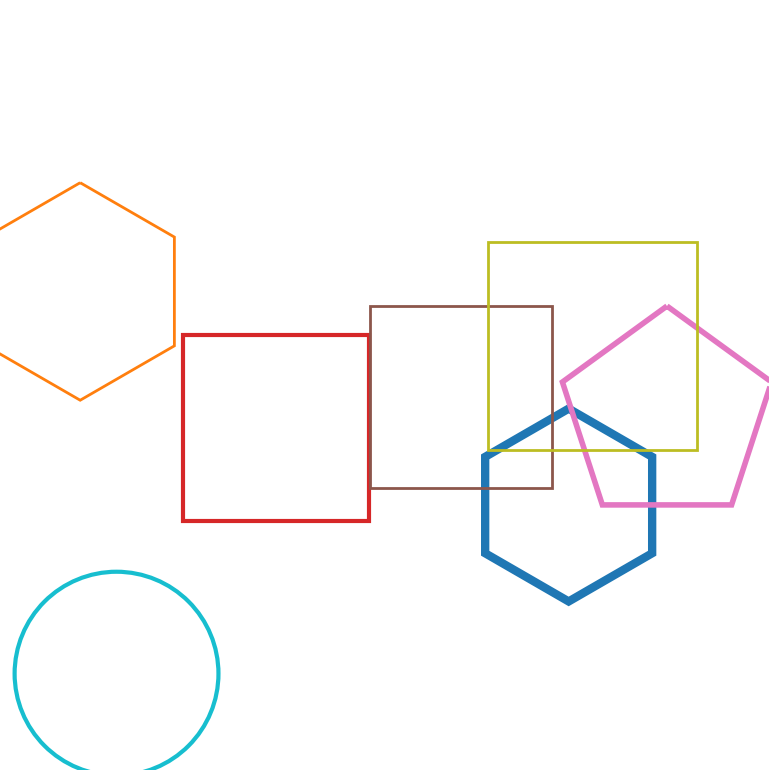[{"shape": "hexagon", "thickness": 3, "radius": 0.63, "center": [0.739, 0.344]}, {"shape": "hexagon", "thickness": 1, "radius": 0.71, "center": [0.104, 0.621]}, {"shape": "square", "thickness": 1.5, "radius": 0.61, "center": [0.359, 0.444]}, {"shape": "square", "thickness": 1, "radius": 0.59, "center": [0.598, 0.484]}, {"shape": "pentagon", "thickness": 2, "radius": 0.71, "center": [0.866, 0.46]}, {"shape": "square", "thickness": 1, "radius": 0.68, "center": [0.77, 0.551]}, {"shape": "circle", "thickness": 1.5, "radius": 0.66, "center": [0.151, 0.125]}]